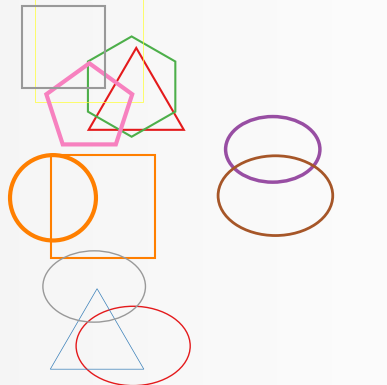[{"shape": "triangle", "thickness": 1.5, "radius": 0.71, "center": [0.352, 0.734]}, {"shape": "oval", "thickness": 1, "radius": 0.74, "center": [0.344, 0.101]}, {"shape": "triangle", "thickness": 0.5, "radius": 0.7, "center": [0.25, 0.111]}, {"shape": "hexagon", "thickness": 1.5, "radius": 0.65, "center": [0.34, 0.775]}, {"shape": "oval", "thickness": 2.5, "radius": 0.61, "center": [0.704, 0.612]}, {"shape": "circle", "thickness": 3, "radius": 0.55, "center": [0.137, 0.486]}, {"shape": "square", "thickness": 1.5, "radius": 0.67, "center": [0.265, 0.463]}, {"shape": "square", "thickness": 0.5, "radius": 0.7, "center": [0.23, 0.874]}, {"shape": "oval", "thickness": 2, "radius": 0.74, "center": [0.711, 0.492]}, {"shape": "pentagon", "thickness": 3, "radius": 0.58, "center": [0.23, 0.719]}, {"shape": "square", "thickness": 1.5, "radius": 0.54, "center": [0.165, 0.878]}, {"shape": "oval", "thickness": 1, "radius": 0.66, "center": [0.243, 0.256]}]